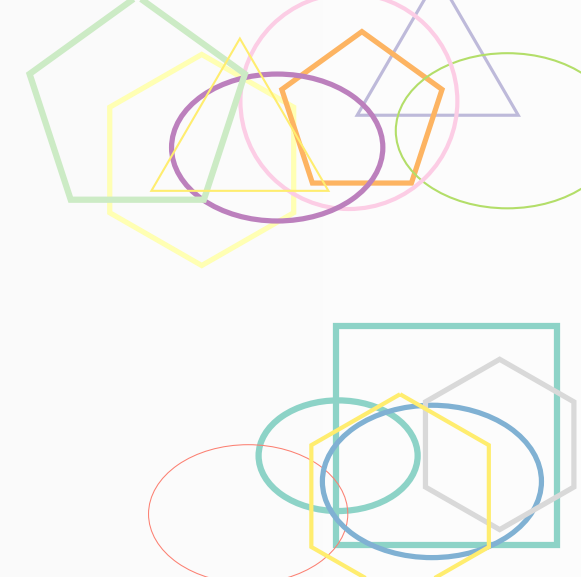[{"shape": "oval", "thickness": 3, "radius": 0.68, "center": [0.582, 0.21]}, {"shape": "square", "thickness": 3, "radius": 0.95, "center": [0.768, 0.245]}, {"shape": "hexagon", "thickness": 2.5, "radius": 0.91, "center": [0.347, 0.722]}, {"shape": "triangle", "thickness": 1.5, "radius": 0.8, "center": [0.753, 0.88]}, {"shape": "oval", "thickness": 0.5, "radius": 0.86, "center": [0.427, 0.109]}, {"shape": "oval", "thickness": 2.5, "radius": 0.94, "center": [0.743, 0.165]}, {"shape": "pentagon", "thickness": 2.5, "radius": 0.72, "center": [0.623, 0.799]}, {"shape": "oval", "thickness": 1, "radius": 0.96, "center": [0.873, 0.773]}, {"shape": "circle", "thickness": 2, "radius": 0.93, "center": [0.6, 0.824]}, {"shape": "hexagon", "thickness": 2.5, "radius": 0.74, "center": [0.86, 0.23]}, {"shape": "oval", "thickness": 2.5, "radius": 0.91, "center": [0.477, 0.744]}, {"shape": "pentagon", "thickness": 3, "radius": 0.97, "center": [0.236, 0.811]}, {"shape": "triangle", "thickness": 1, "radius": 0.88, "center": [0.413, 0.757]}, {"shape": "hexagon", "thickness": 2, "radius": 0.88, "center": [0.688, 0.14]}]